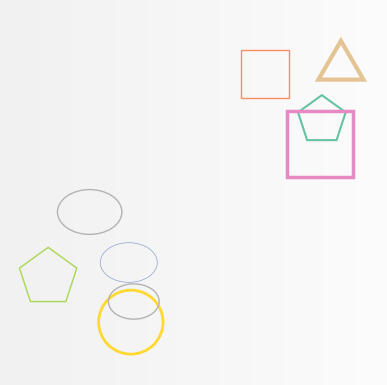[{"shape": "pentagon", "thickness": 1.5, "radius": 0.32, "center": [0.831, 0.688]}, {"shape": "square", "thickness": 1, "radius": 0.31, "center": [0.683, 0.807]}, {"shape": "oval", "thickness": 0.5, "radius": 0.37, "center": [0.332, 0.318]}, {"shape": "square", "thickness": 2.5, "radius": 0.43, "center": [0.826, 0.626]}, {"shape": "pentagon", "thickness": 1, "radius": 0.39, "center": [0.124, 0.28]}, {"shape": "circle", "thickness": 2, "radius": 0.42, "center": [0.338, 0.163]}, {"shape": "triangle", "thickness": 3, "radius": 0.34, "center": [0.88, 0.827]}, {"shape": "oval", "thickness": 1, "radius": 0.42, "center": [0.231, 0.449]}, {"shape": "oval", "thickness": 1, "radius": 0.33, "center": [0.345, 0.217]}]